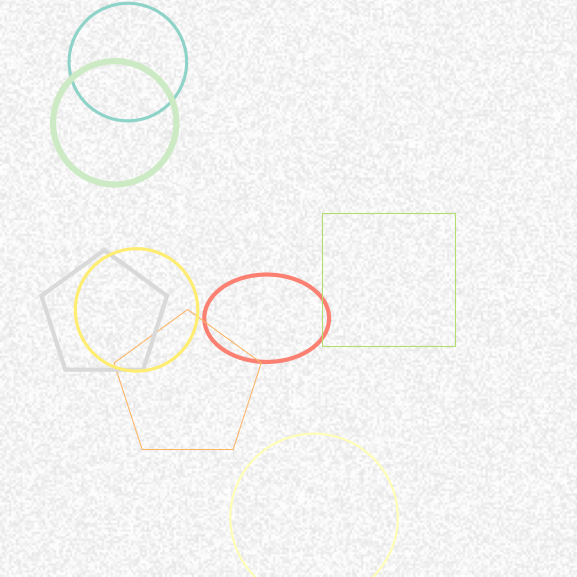[{"shape": "circle", "thickness": 1.5, "radius": 0.51, "center": [0.221, 0.892]}, {"shape": "circle", "thickness": 1, "radius": 0.73, "center": [0.544, 0.103]}, {"shape": "oval", "thickness": 2, "radius": 0.54, "center": [0.462, 0.448]}, {"shape": "pentagon", "thickness": 0.5, "radius": 0.67, "center": [0.325, 0.329]}, {"shape": "square", "thickness": 0.5, "radius": 0.58, "center": [0.673, 0.514]}, {"shape": "pentagon", "thickness": 2, "radius": 0.57, "center": [0.18, 0.452]}, {"shape": "circle", "thickness": 3, "radius": 0.53, "center": [0.199, 0.787]}, {"shape": "circle", "thickness": 1.5, "radius": 0.53, "center": [0.236, 0.463]}]